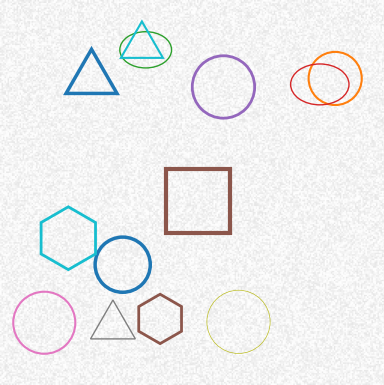[{"shape": "triangle", "thickness": 2.5, "radius": 0.38, "center": [0.238, 0.796]}, {"shape": "circle", "thickness": 2.5, "radius": 0.36, "center": [0.319, 0.313]}, {"shape": "circle", "thickness": 1.5, "radius": 0.35, "center": [0.871, 0.796]}, {"shape": "oval", "thickness": 1, "radius": 0.34, "center": [0.378, 0.871]}, {"shape": "oval", "thickness": 1, "radius": 0.38, "center": [0.831, 0.781]}, {"shape": "circle", "thickness": 2, "radius": 0.41, "center": [0.58, 0.774]}, {"shape": "hexagon", "thickness": 2, "radius": 0.32, "center": [0.416, 0.172]}, {"shape": "square", "thickness": 3, "radius": 0.42, "center": [0.515, 0.477]}, {"shape": "circle", "thickness": 1.5, "radius": 0.4, "center": [0.115, 0.162]}, {"shape": "triangle", "thickness": 1, "radius": 0.34, "center": [0.293, 0.153]}, {"shape": "circle", "thickness": 0.5, "radius": 0.41, "center": [0.62, 0.164]}, {"shape": "hexagon", "thickness": 2, "radius": 0.41, "center": [0.177, 0.381]}, {"shape": "triangle", "thickness": 1.5, "radius": 0.32, "center": [0.369, 0.881]}]